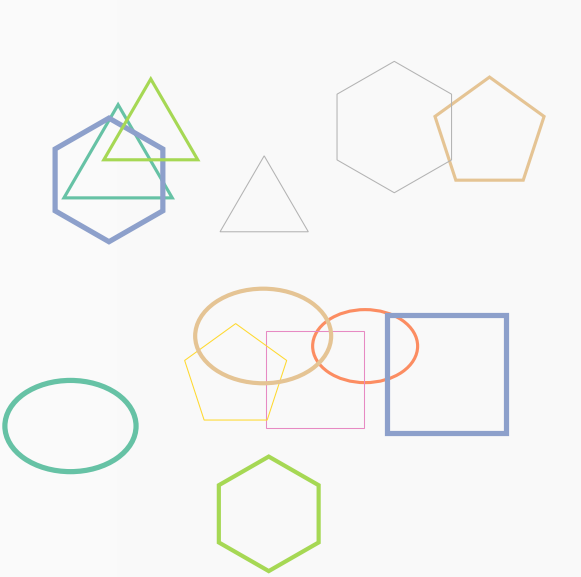[{"shape": "oval", "thickness": 2.5, "radius": 0.56, "center": [0.121, 0.261]}, {"shape": "triangle", "thickness": 1.5, "radius": 0.54, "center": [0.203, 0.71]}, {"shape": "oval", "thickness": 1.5, "radius": 0.45, "center": [0.628, 0.4]}, {"shape": "hexagon", "thickness": 2.5, "radius": 0.54, "center": [0.187, 0.688]}, {"shape": "square", "thickness": 2.5, "radius": 0.51, "center": [0.768, 0.352]}, {"shape": "square", "thickness": 0.5, "radius": 0.42, "center": [0.542, 0.342]}, {"shape": "hexagon", "thickness": 2, "radius": 0.5, "center": [0.462, 0.109]}, {"shape": "triangle", "thickness": 1.5, "radius": 0.47, "center": [0.259, 0.769]}, {"shape": "pentagon", "thickness": 0.5, "radius": 0.46, "center": [0.405, 0.346]}, {"shape": "oval", "thickness": 2, "radius": 0.58, "center": [0.453, 0.417]}, {"shape": "pentagon", "thickness": 1.5, "radius": 0.49, "center": [0.842, 0.767]}, {"shape": "triangle", "thickness": 0.5, "radius": 0.44, "center": [0.455, 0.642]}, {"shape": "hexagon", "thickness": 0.5, "radius": 0.57, "center": [0.678, 0.779]}]